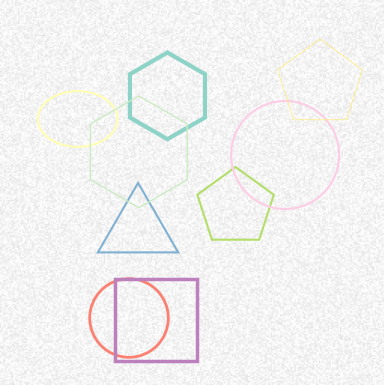[{"shape": "hexagon", "thickness": 3, "radius": 0.56, "center": [0.435, 0.751]}, {"shape": "oval", "thickness": 1.5, "radius": 0.52, "center": [0.202, 0.691]}, {"shape": "circle", "thickness": 2, "radius": 0.51, "center": [0.335, 0.174]}, {"shape": "triangle", "thickness": 1.5, "radius": 0.6, "center": [0.359, 0.405]}, {"shape": "pentagon", "thickness": 1.5, "radius": 0.52, "center": [0.612, 0.462]}, {"shape": "circle", "thickness": 1.5, "radius": 0.7, "center": [0.741, 0.597]}, {"shape": "square", "thickness": 2.5, "radius": 0.53, "center": [0.405, 0.169]}, {"shape": "hexagon", "thickness": 1, "radius": 0.73, "center": [0.361, 0.606]}, {"shape": "pentagon", "thickness": 0.5, "radius": 0.58, "center": [0.831, 0.783]}]